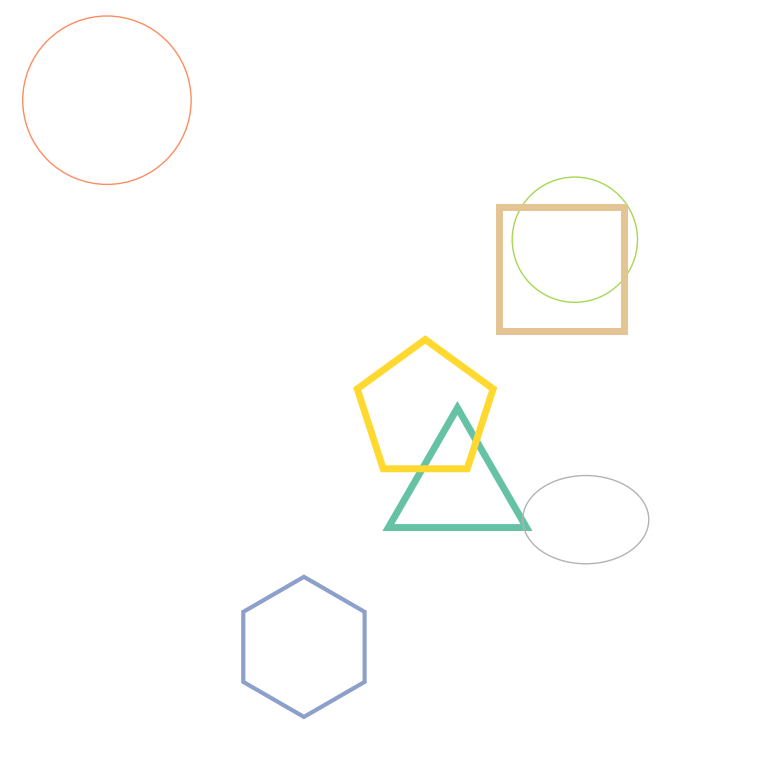[{"shape": "triangle", "thickness": 2.5, "radius": 0.52, "center": [0.594, 0.367]}, {"shape": "circle", "thickness": 0.5, "radius": 0.55, "center": [0.139, 0.87]}, {"shape": "hexagon", "thickness": 1.5, "radius": 0.45, "center": [0.395, 0.16]}, {"shape": "circle", "thickness": 0.5, "radius": 0.41, "center": [0.747, 0.689]}, {"shape": "pentagon", "thickness": 2.5, "radius": 0.46, "center": [0.552, 0.466]}, {"shape": "square", "thickness": 2.5, "radius": 0.4, "center": [0.729, 0.65]}, {"shape": "oval", "thickness": 0.5, "radius": 0.41, "center": [0.761, 0.325]}]